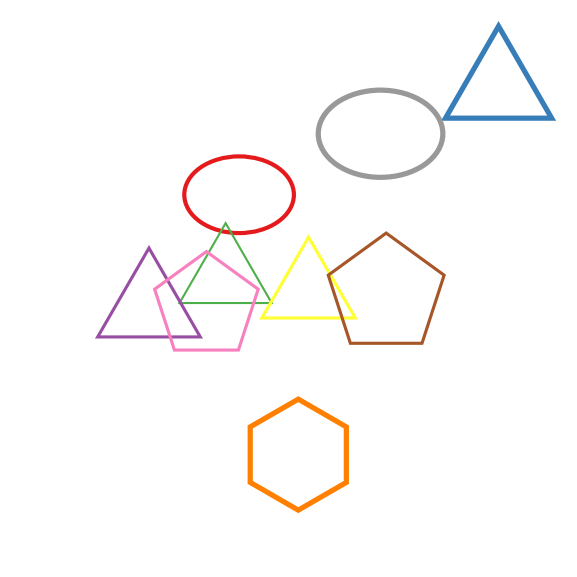[{"shape": "oval", "thickness": 2, "radius": 0.47, "center": [0.414, 0.662]}, {"shape": "triangle", "thickness": 2.5, "radius": 0.53, "center": [0.863, 0.848]}, {"shape": "triangle", "thickness": 1, "radius": 0.46, "center": [0.391, 0.52]}, {"shape": "triangle", "thickness": 1.5, "radius": 0.51, "center": [0.258, 0.467]}, {"shape": "hexagon", "thickness": 2.5, "radius": 0.48, "center": [0.517, 0.212]}, {"shape": "triangle", "thickness": 1.5, "radius": 0.47, "center": [0.534, 0.495]}, {"shape": "pentagon", "thickness": 1.5, "radius": 0.53, "center": [0.669, 0.49]}, {"shape": "pentagon", "thickness": 1.5, "radius": 0.47, "center": [0.357, 0.469]}, {"shape": "oval", "thickness": 2.5, "radius": 0.54, "center": [0.659, 0.768]}]